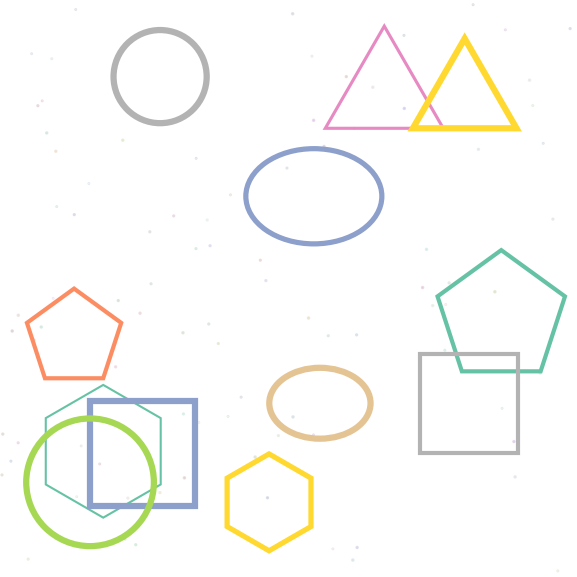[{"shape": "pentagon", "thickness": 2, "radius": 0.58, "center": [0.868, 0.45]}, {"shape": "hexagon", "thickness": 1, "radius": 0.57, "center": [0.179, 0.218]}, {"shape": "pentagon", "thickness": 2, "radius": 0.43, "center": [0.128, 0.414]}, {"shape": "oval", "thickness": 2.5, "radius": 0.59, "center": [0.543, 0.659]}, {"shape": "square", "thickness": 3, "radius": 0.45, "center": [0.247, 0.213]}, {"shape": "triangle", "thickness": 1.5, "radius": 0.59, "center": [0.665, 0.836]}, {"shape": "circle", "thickness": 3, "radius": 0.55, "center": [0.156, 0.164]}, {"shape": "triangle", "thickness": 3, "radius": 0.52, "center": [0.805, 0.829]}, {"shape": "hexagon", "thickness": 2.5, "radius": 0.42, "center": [0.466, 0.129]}, {"shape": "oval", "thickness": 3, "radius": 0.44, "center": [0.554, 0.301]}, {"shape": "square", "thickness": 2, "radius": 0.43, "center": [0.812, 0.301]}, {"shape": "circle", "thickness": 3, "radius": 0.4, "center": [0.277, 0.866]}]